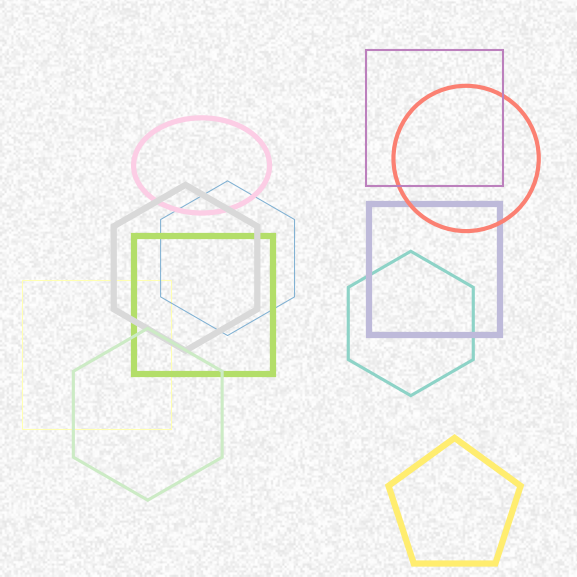[{"shape": "hexagon", "thickness": 1.5, "radius": 0.62, "center": [0.711, 0.439]}, {"shape": "square", "thickness": 0.5, "radius": 0.65, "center": [0.166, 0.385]}, {"shape": "square", "thickness": 3, "radius": 0.57, "center": [0.752, 0.533]}, {"shape": "circle", "thickness": 2, "radius": 0.63, "center": [0.807, 0.725]}, {"shape": "hexagon", "thickness": 0.5, "radius": 0.67, "center": [0.394, 0.552]}, {"shape": "square", "thickness": 3, "radius": 0.6, "center": [0.352, 0.471]}, {"shape": "oval", "thickness": 2.5, "radius": 0.59, "center": [0.349, 0.713]}, {"shape": "hexagon", "thickness": 3, "radius": 0.72, "center": [0.321, 0.535]}, {"shape": "square", "thickness": 1, "radius": 0.59, "center": [0.753, 0.795]}, {"shape": "hexagon", "thickness": 1.5, "radius": 0.74, "center": [0.256, 0.282]}, {"shape": "pentagon", "thickness": 3, "radius": 0.6, "center": [0.787, 0.121]}]